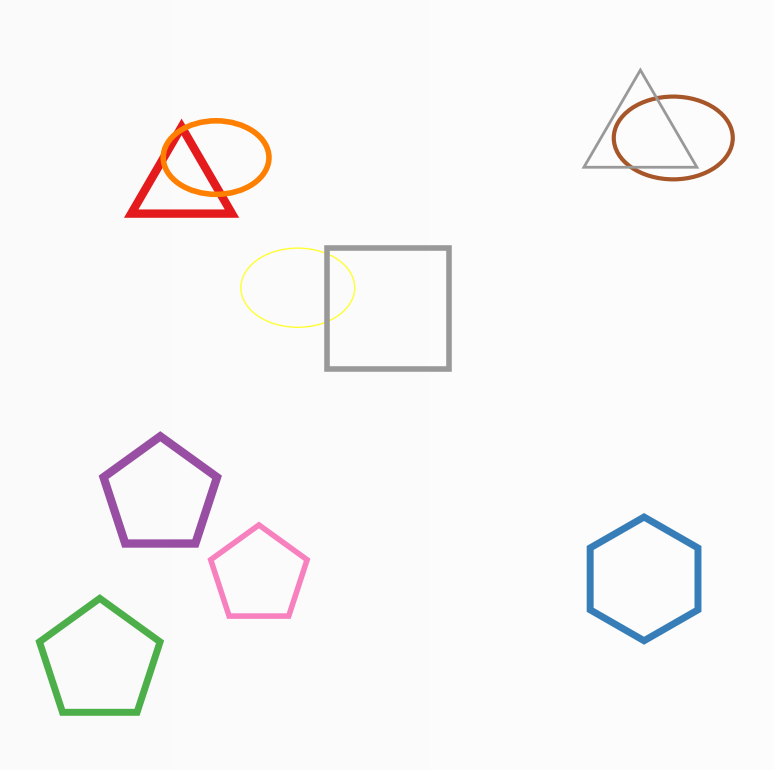[{"shape": "triangle", "thickness": 3, "radius": 0.38, "center": [0.234, 0.76]}, {"shape": "hexagon", "thickness": 2.5, "radius": 0.4, "center": [0.831, 0.248]}, {"shape": "pentagon", "thickness": 2.5, "radius": 0.41, "center": [0.129, 0.141]}, {"shape": "pentagon", "thickness": 3, "radius": 0.38, "center": [0.207, 0.356]}, {"shape": "oval", "thickness": 2, "radius": 0.34, "center": [0.279, 0.795]}, {"shape": "oval", "thickness": 0.5, "radius": 0.37, "center": [0.384, 0.626]}, {"shape": "oval", "thickness": 1.5, "radius": 0.38, "center": [0.869, 0.821]}, {"shape": "pentagon", "thickness": 2, "radius": 0.33, "center": [0.334, 0.253]}, {"shape": "triangle", "thickness": 1, "radius": 0.42, "center": [0.826, 0.825]}, {"shape": "square", "thickness": 2, "radius": 0.39, "center": [0.501, 0.6]}]